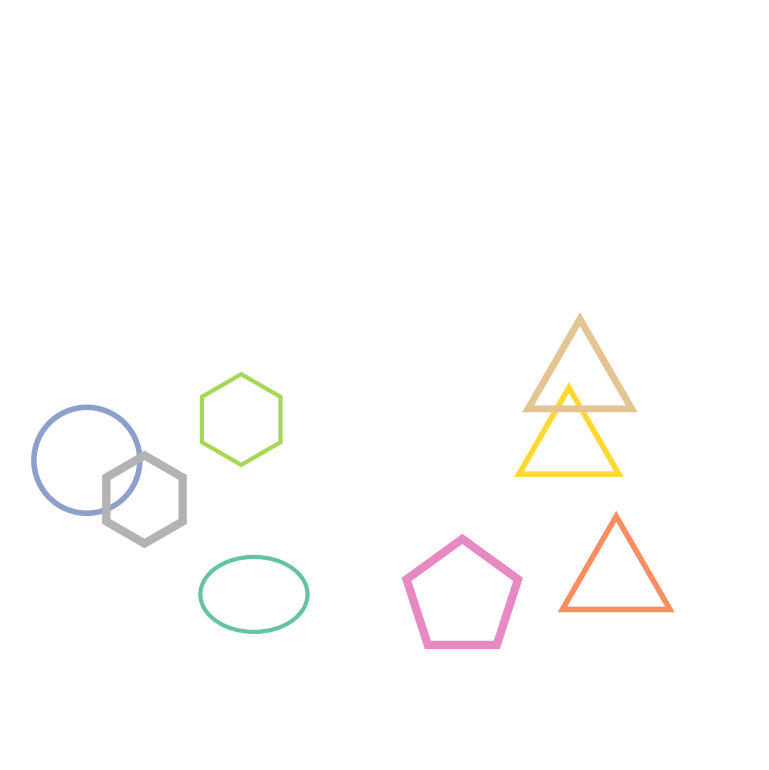[{"shape": "oval", "thickness": 1.5, "radius": 0.35, "center": [0.33, 0.228]}, {"shape": "triangle", "thickness": 2, "radius": 0.4, "center": [0.8, 0.249]}, {"shape": "circle", "thickness": 2, "radius": 0.34, "center": [0.113, 0.402]}, {"shape": "pentagon", "thickness": 3, "radius": 0.38, "center": [0.6, 0.224]}, {"shape": "hexagon", "thickness": 1.5, "radius": 0.29, "center": [0.313, 0.455]}, {"shape": "triangle", "thickness": 2, "radius": 0.37, "center": [0.739, 0.422]}, {"shape": "triangle", "thickness": 2.5, "radius": 0.39, "center": [0.753, 0.508]}, {"shape": "hexagon", "thickness": 3, "radius": 0.29, "center": [0.188, 0.351]}]